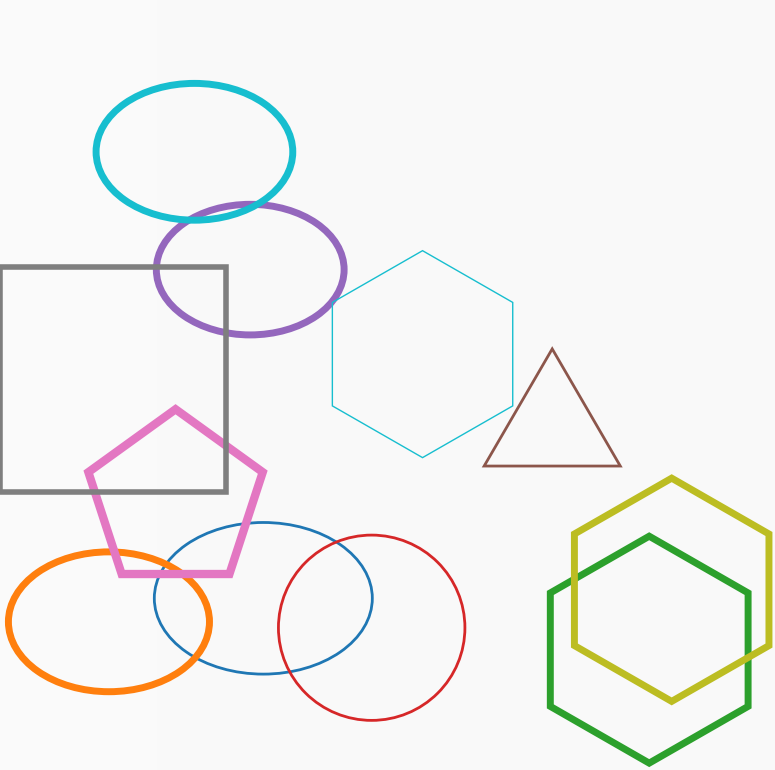[{"shape": "oval", "thickness": 1, "radius": 0.7, "center": [0.34, 0.223]}, {"shape": "oval", "thickness": 2.5, "radius": 0.65, "center": [0.141, 0.192]}, {"shape": "hexagon", "thickness": 2.5, "radius": 0.74, "center": [0.838, 0.156]}, {"shape": "circle", "thickness": 1, "radius": 0.6, "center": [0.48, 0.185]}, {"shape": "oval", "thickness": 2.5, "radius": 0.61, "center": [0.323, 0.65]}, {"shape": "triangle", "thickness": 1, "radius": 0.51, "center": [0.713, 0.445]}, {"shape": "pentagon", "thickness": 3, "radius": 0.59, "center": [0.227, 0.35]}, {"shape": "square", "thickness": 2, "radius": 0.73, "center": [0.145, 0.507]}, {"shape": "hexagon", "thickness": 2.5, "radius": 0.72, "center": [0.867, 0.234]}, {"shape": "hexagon", "thickness": 0.5, "radius": 0.67, "center": [0.545, 0.54]}, {"shape": "oval", "thickness": 2.5, "radius": 0.63, "center": [0.251, 0.803]}]